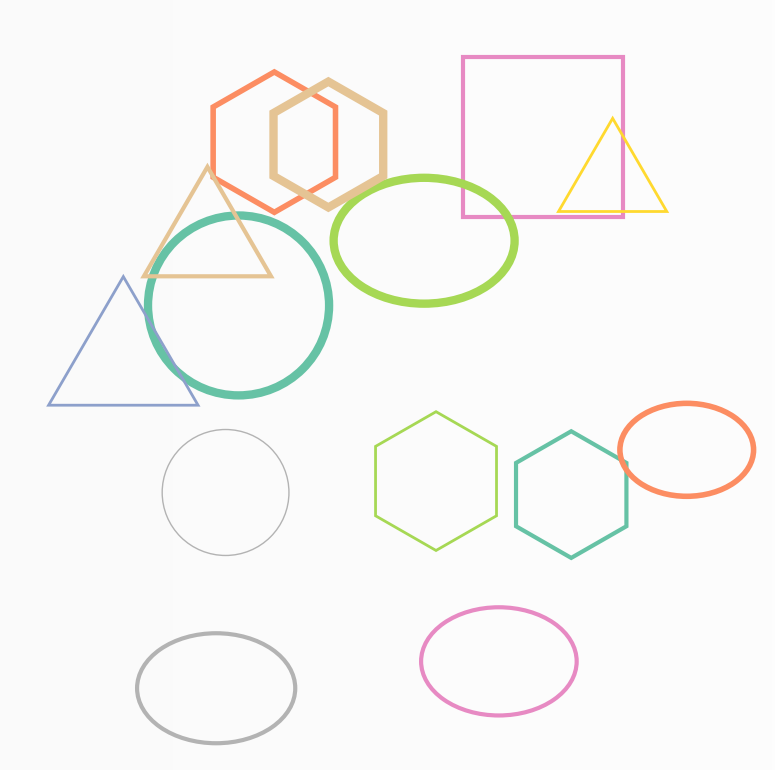[{"shape": "circle", "thickness": 3, "radius": 0.58, "center": [0.308, 0.603]}, {"shape": "hexagon", "thickness": 1.5, "radius": 0.41, "center": [0.737, 0.358]}, {"shape": "oval", "thickness": 2, "radius": 0.43, "center": [0.886, 0.416]}, {"shape": "hexagon", "thickness": 2, "radius": 0.46, "center": [0.354, 0.815]}, {"shape": "triangle", "thickness": 1, "radius": 0.56, "center": [0.159, 0.529]}, {"shape": "oval", "thickness": 1.5, "radius": 0.5, "center": [0.644, 0.141]}, {"shape": "square", "thickness": 1.5, "radius": 0.52, "center": [0.7, 0.822]}, {"shape": "hexagon", "thickness": 1, "radius": 0.45, "center": [0.563, 0.375]}, {"shape": "oval", "thickness": 3, "radius": 0.58, "center": [0.547, 0.687]}, {"shape": "triangle", "thickness": 1, "radius": 0.4, "center": [0.791, 0.766]}, {"shape": "hexagon", "thickness": 3, "radius": 0.41, "center": [0.424, 0.812]}, {"shape": "triangle", "thickness": 1.5, "radius": 0.47, "center": [0.268, 0.689]}, {"shape": "circle", "thickness": 0.5, "radius": 0.41, "center": [0.291, 0.36]}, {"shape": "oval", "thickness": 1.5, "radius": 0.51, "center": [0.279, 0.106]}]